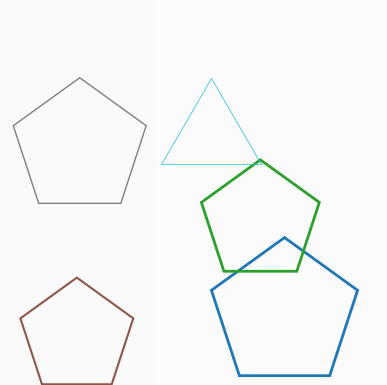[{"shape": "pentagon", "thickness": 2, "radius": 0.99, "center": [0.734, 0.185]}, {"shape": "pentagon", "thickness": 2, "radius": 0.8, "center": [0.672, 0.425]}, {"shape": "pentagon", "thickness": 1.5, "radius": 0.77, "center": [0.198, 0.126]}, {"shape": "pentagon", "thickness": 1, "radius": 0.9, "center": [0.206, 0.618]}, {"shape": "triangle", "thickness": 0.5, "radius": 0.75, "center": [0.546, 0.647]}]